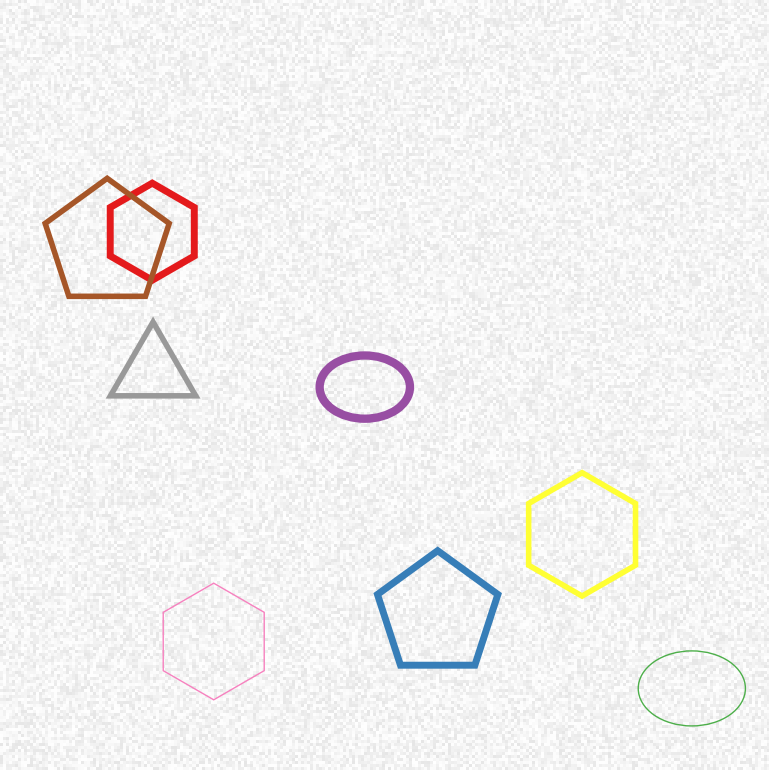[{"shape": "hexagon", "thickness": 2.5, "radius": 0.32, "center": [0.198, 0.699]}, {"shape": "pentagon", "thickness": 2.5, "radius": 0.41, "center": [0.568, 0.203]}, {"shape": "oval", "thickness": 0.5, "radius": 0.35, "center": [0.898, 0.106]}, {"shape": "oval", "thickness": 3, "radius": 0.29, "center": [0.474, 0.497]}, {"shape": "hexagon", "thickness": 2, "radius": 0.4, "center": [0.756, 0.306]}, {"shape": "pentagon", "thickness": 2, "radius": 0.42, "center": [0.139, 0.684]}, {"shape": "hexagon", "thickness": 0.5, "radius": 0.38, "center": [0.278, 0.167]}, {"shape": "triangle", "thickness": 2, "radius": 0.32, "center": [0.199, 0.518]}]